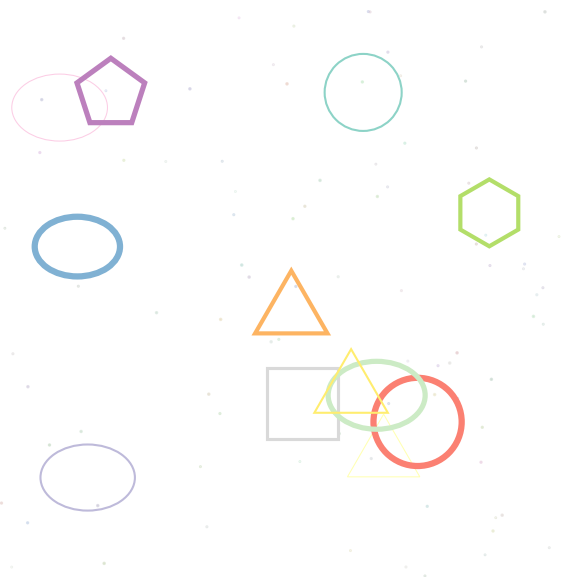[{"shape": "circle", "thickness": 1, "radius": 0.33, "center": [0.629, 0.839]}, {"shape": "triangle", "thickness": 0.5, "radius": 0.36, "center": [0.664, 0.21]}, {"shape": "oval", "thickness": 1, "radius": 0.41, "center": [0.152, 0.172]}, {"shape": "circle", "thickness": 3, "radius": 0.38, "center": [0.723, 0.269]}, {"shape": "oval", "thickness": 3, "radius": 0.37, "center": [0.134, 0.572]}, {"shape": "triangle", "thickness": 2, "radius": 0.36, "center": [0.504, 0.458]}, {"shape": "hexagon", "thickness": 2, "radius": 0.29, "center": [0.847, 0.631]}, {"shape": "oval", "thickness": 0.5, "radius": 0.41, "center": [0.103, 0.813]}, {"shape": "square", "thickness": 1.5, "radius": 0.31, "center": [0.524, 0.3]}, {"shape": "pentagon", "thickness": 2.5, "radius": 0.31, "center": [0.192, 0.837]}, {"shape": "oval", "thickness": 2.5, "radius": 0.42, "center": [0.652, 0.315]}, {"shape": "triangle", "thickness": 1, "radius": 0.37, "center": [0.608, 0.321]}]